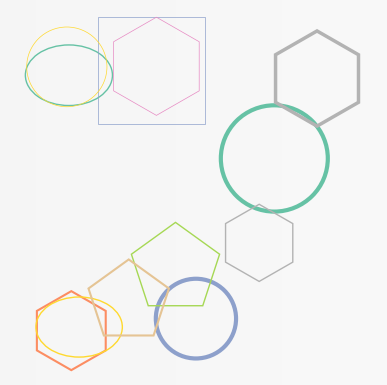[{"shape": "circle", "thickness": 3, "radius": 0.69, "center": [0.708, 0.588]}, {"shape": "oval", "thickness": 1, "radius": 0.56, "center": [0.178, 0.805]}, {"shape": "hexagon", "thickness": 1.5, "radius": 0.51, "center": [0.184, 0.141]}, {"shape": "square", "thickness": 0.5, "radius": 0.69, "center": [0.39, 0.817]}, {"shape": "circle", "thickness": 3, "radius": 0.52, "center": [0.506, 0.172]}, {"shape": "hexagon", "thickness": 0.5, "radius": 0.64, "center": [0.404, 0.828]}, {"shape": "pentagon", "thickness": 1, "radius": 0.6, "center": [0.453, 0.303]}, {"shape": "circle", "thickness": 0.5, "radius": 0.52, "center": [0.172, 0.826]}, {"shape": "oval", "thickness": 1, "radius": 0.56, "center": [0.204, 0.151]}, {"shape": "pentagon", "thickness": 1.5, "radius": 0.55, "center": [0.332, 0.217]}, {"shape": "hexagon", "thickness": 2.5, "radius": 0.62, "center": [0.818, 0.796]}, {"shape": "hexagon", "thickness": 1, "radius": 0.5, "center": [0.669, 0.369]}]